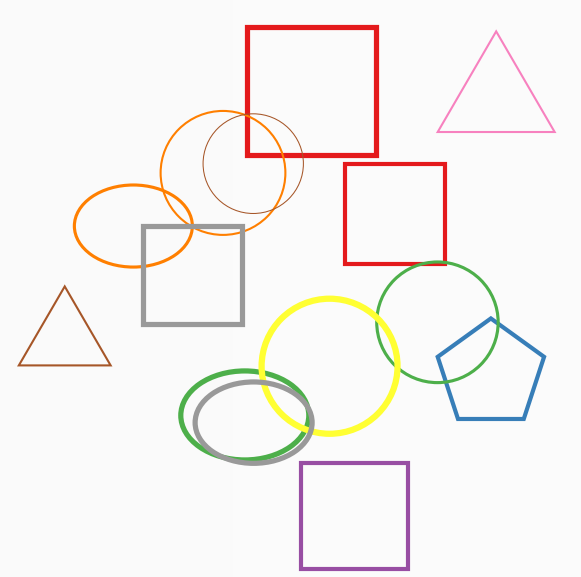[{"shape": "square", "thickness": 2, "radius": 0.43, "center": [0.679, 0.628]}, {"shape": "square", "thickness": 2.5, "radius": 0.55, "center": [0.536, 0.842]}, {"shape": "pentagon", "thickness": 2, "radius": 0.48, "center": [0.845, 0.351]}, {"shape": "circle", "thickness": 1.5, "radius": 0.52, "center": [0.753, 0.441]}, {"shape": "oval", "thickness": 2.5, "radius": 0.55, "center": [0.421, 0.28]}, {"shape": "square", "thickness": 2, "radius": 0.46, "center": [0.611, 0.106]}, {"shape": "oval", "thickness": 1.5, "radius": 0.51, "center": [0.229, 0.608]}, {"shape": "circle", "thickness": 1, "radius": 0.54, "center": [0.384, 0.7]}, {"shape": "circle", "thickness": 3, "radius": 0.58, "center": [0.567, 0.365]}, {"shape": "triangle", "thickness": 1, "radius": 0.46, "center": [0.111, 0.412]}, {"shape": "circle", "thickness": 0.5, "radius": 0.43, "center": [0.436, 0.716]}, {"shape": "triangle", "thickness": 1, "radius": 0.58, "center": [0.854, 0.829]}, {"shape": "oval", "thickness": 2.5, "radius": 0.5, "center": [0.436, 0.267]}, {"shape": "square", "thickness": 2.5, "radius": 0.42, "center": [0.331, 0.523]}]